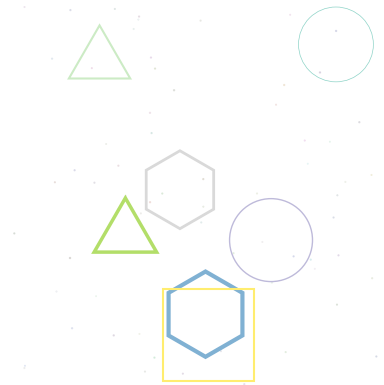[{"shape": "circle", "thickness": 0.5, "radius": 0.49, "center": [0.873, 0.885]}, {"shape": "circle", "thickness": 1, "radius": 0.54, "center": [0.704, 0.376]}, {"shape": "hexagon", "thickness": 3, "radius": 0.55, "center": [0.534, 0.184]}, {"shape": "triangle", "thickness": 2.5, "radius": 0.47, "center": [0.326, 0.392]}, {"shape": "hexagon", "thickness": 2, "radius": 0.51, "center": [0.467, 0.507]}, {"shape": "triangle", "thickness": 1.5, "radius": 0.46, "center": [0.259, 0.842]}, {"shape": "square", "thickness": 1.5, "radius": 0.6, "center": [0.541, 0.13]}]